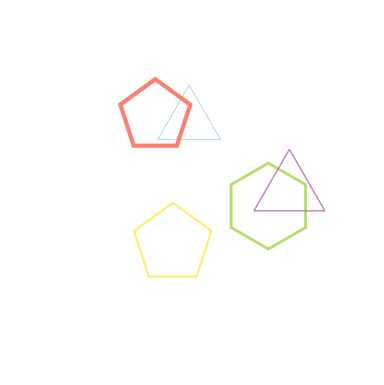[{"shape": "triangle", "thickness": 0.5, "radius": 0.47, "center": [0.491, 0.685]}, {"shape": "pentagon", "thickness": 3, "radius": 0.48, "center": [0.403, 0.699]}, {"shape": "hexagon", "thickness": 2, "radius": 0.56, "center": [0.697, 0.465]}, {"shape": "triangle", "thickness": 1, "radius": 0.53, "center": [0.752, 0.506]}, {"shape": "pentagon", "thickness": 1.5, "radius": 0.53, "center": [0.449, 0.367]}]